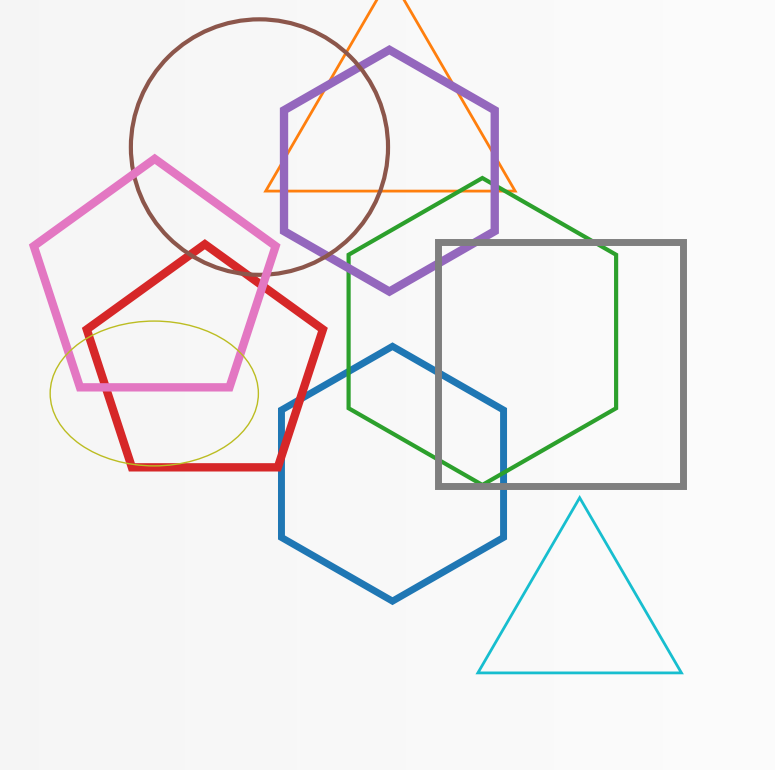[{"shape": "hexagon", "thickness": 2.5, "radius": 0.83, "center": [0.506, 0.385]}, {"shape": "triangle", "thickness": 1, "radius": 0.93, "center": [0.504, 0.845]}, {"shape": "hexagon", "thickness": 1.5, "radius": 1.0, "center": [0.622, 0.569]}, {"shape": "pentagon", "thickness": 3, "radius": 0.8, "center": [0.264, 0.523]}, {"shape": "hexagon", "thickness": 3, "radius": 0.78, "center": [0.502, 0.778]}, {"shape": "circle", "thickness": 1.5, "radius": 0.83, "center": [0.335, 0.809]}, {"shape": "pentagon", "thickness": 3, "radius": 0.82, "center": [0.2, 0.63]}, {"shape": "square", "thickness": 2.5, "radius": 0.79, "center": [0.723, 0.527]}, {"shape": "oval", "thickness": 0.5, "radius": 0.67, "center": [0.199, 0.489]}, {"shape": "triangle", "thickness": 1, "radius": 0.76, "center": [0.748, 0.202]}]